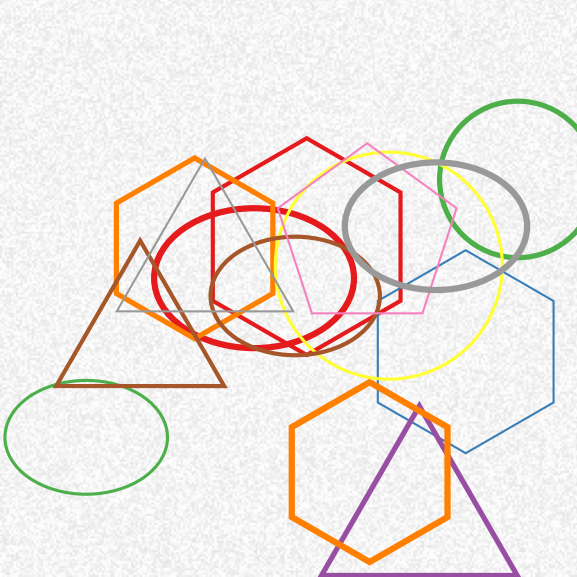[{"shape": "hexagon", "thickness": 2, "radius": 0.94, "center": [0.531, 0.572]}, {"shape": "oval", "thickness": 3, "radius": 0.87, "center": [0.44, 0.517]}, {"shape": "hexagon", "thickness": 1, "radius": 0.88, "center": [0.806, 0.39]}, {"shape": "oval", "thickness": 1.5, "radius": 0.7, "center": [0.149, 0.242]}, {"shape": "circle", "thickness": 2.5, "radius": 0.68, "center": [0.897, 0.688]}, {"shape": "triangle", "thickness": 2.5, "radius": 0.98, "center": [0.726, 0.1]}, {"shape": "hexagon", "thickness": 2.5, "radius": 0.78, "center": [0.337, 0.569]}, {"shape": "hexagon", "thickness": 3, "radius": 0.78, "center": [0.64, 0.182]}, {"shape": "circle", "thickness": 1.5, "radius": 0.98, "center": [0.673, 0.539]}, {"shape": "triangle", "thickness": 2, "radius": 0.84, "center": [0.243, 0.415]}, {"shape": "oval", "thickness": 2, "radius": 0.73, "center": [0.511, 0.487]}, {"shape": "pentagon", "thickness": 1, "radius": 0.81, "center": [0.636, 0.588]}, {"shape": "oval", "thickness": 3, "radius": 0.79, "center": [0.755, 0.607]}, {"shape": "triangle", "thickness": 1, "radius": 0.88, "center": [0.355, 0.548]}]